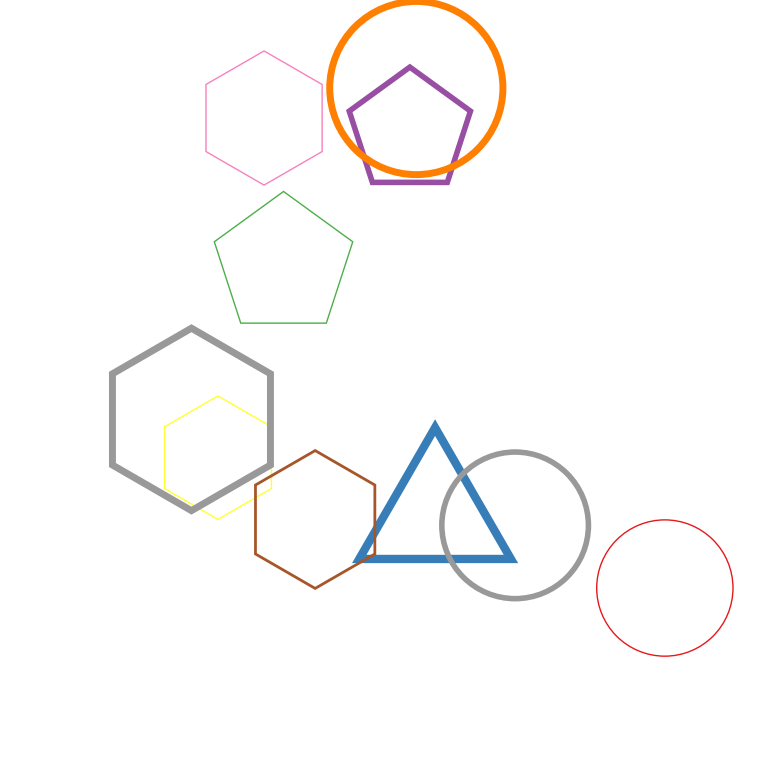[{"shape": "circle", "thickness": 0.5, "radius": 0.44, "center": [0.863, 0.236]}, {"shape": "triangle", "thickness": 3, "radius": 0.57, "center": [0.565, 0.331]}, {"shape": "pentagon", "thickness": 0.5, "radius": 0.47, "center": [0.368, 0.657]}, {"shape": "pentagon", "thickness": 2, "radius": 0.41, "center": [0.532, 0.83]}, {"shape": "circle", "thickness": 2.5, "radius": 0.56, "center": [0.541, 0.886]}, {"shape": "hexagon", "thickness": 0.5, "radius": 0.4, "center": [0.283, 0.406]}, {"shape": "hexagon", "thickness": 1, "radius": 0.45, "center": [0.409, 0.325]}, {"shape": "hexagon", "thickness": 0.5, "radius": 0.44, "center": [0.343, 0.847]}, {"shape": "circle", "thickness": 2, "radius": 0.48, "center": [0.669, 0.318]}, {"shape": "hexagon", "thickness": 2.5, "radius": 0.59, "center": [0.249, 0.455]}]